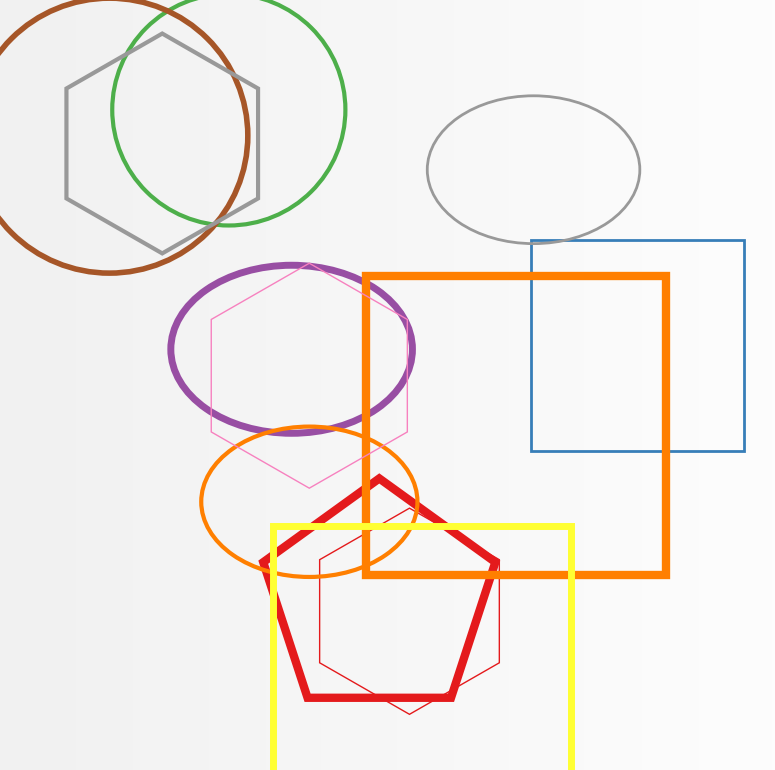[{"shape": "pentagon", "thickness": 3, "radius": 0.79, "center": [0.489, 0.221]}, {"shape": "hexagon", "thickness": 0.5, "radius": 0.67, "center": [0.528, 0.206]}, {"shape": "square", "thickness": 1, "radius": 0.69, "center": [0.823, 0.551]}, {"shape": "circle", "thickness": 1.5, "radius": 0.75, "center": [0.295, 0.858]}, {"shape": "oval", "thickness": 2.5, "radius": 0.78, "center": [0.376, 0.546]}, {"shape": "oval", "thickness": 1.5, "radius": 0.7, "center": [0.399, 0.348]}, {"shape": "square", "thickness": 3, "radius": 0.97, "center": [0.666, 0.447]}, {"shape": "square", "thickness": 2.5, "radius": 0.96, "center": [0.544, 0.125]}, {"shape": "circle", "thickness": 2, "radius": 0.89, "center": [0.141, 0.824]}, {"shape": "hexagon", "thickness": 0.5, "radius": 0.73, "center": [0.399, 0.512]}, {"shape": "oval", "thickness": 1, "radius": 0.69, "center": [0.688, 0.78]}, {"shape": "hexagon", "thickness": 1.5, "radius": 0.71, "center": [0.209, 0.814]}]